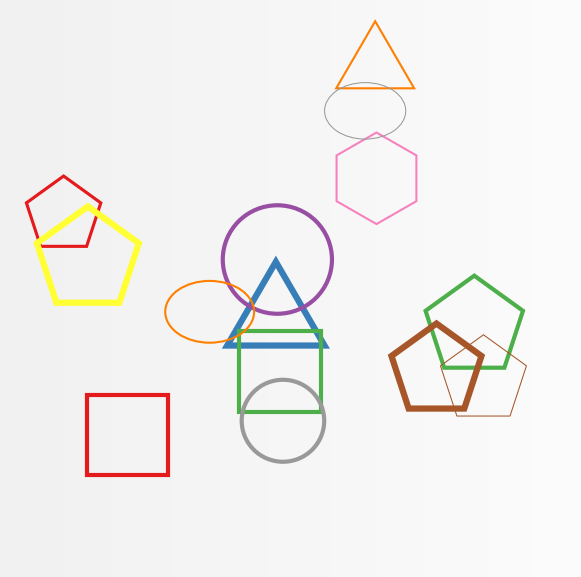[{"shape": "square", "thickness": 2, "radius": 0.35, "center": [0.22, 0.246]}, {"shape": "pentagon", "thickness": 1.5, "radius": 0.34, "center": [0.109, 0.627]}, {"shape": "triangle", "thickness": 3, "radius": 0.48, "center": [0.475, 0.449]}, {"shape": "pentagon", "thickness": 2, "radius": 0.44, "center": [0.816, 0.434]}, {"shape": "square", "thickness": 2, "radius": 0.35, "center": [0.482, 0.356]}, {"shape": "circle", "thickness": 2, "radius": 0.47, "center": [0.477, 0.55]}, {"shape": "oval", "thickness": 1, "radius": 0.38, "center": [0.361, 0.459]}, {"shape": "triangle", "thickness": 1, "radius": 0.39, "center": [0.645, 0.885]}, {"shape": "pentagon", "thickness": 3, "radius": 0.46, "center": [0.151, 0.549]}, {"shape": "pentagon", "thickness": 0.5, "radius": 0.39, "center": [0.832, 0.342]}, {"shape": "pentagon", "thickness": 3, "radius": 0.41, "center": [0.751, 0.358]}, {"shape": "hexagon", "thickness": 1, "radius": 0.4, "center": [0.648, 0.69]}, {"shape": "oval", "thickness": 0.5, "radius": 0.35, "center": [0.628, 0.807]}, {"shape": "circle", "thickness": 2, "radius": 0.35, "center": [0.487, 0.271]}]